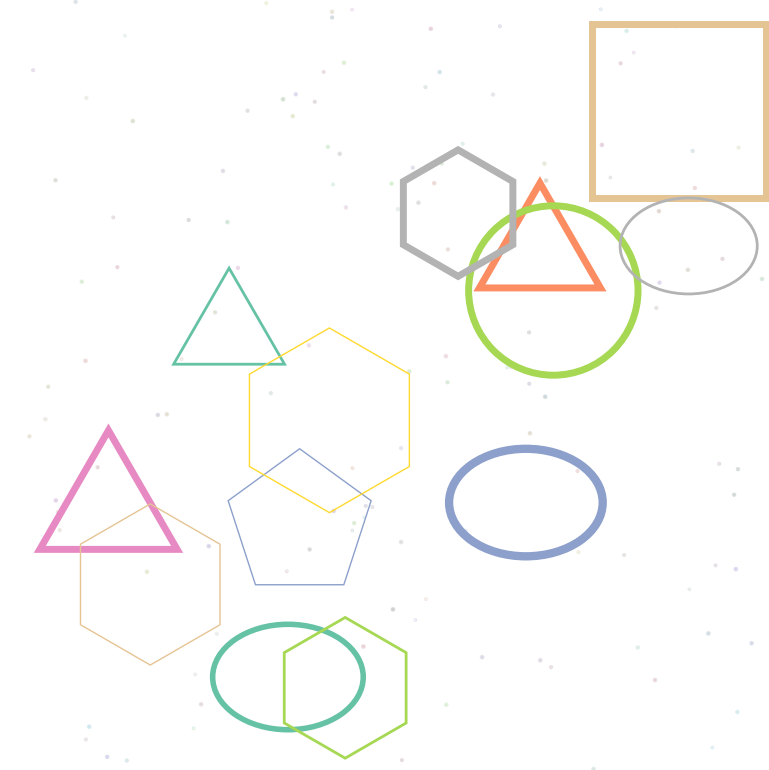[{"shape": "oval", "thickness": 2, "radius": 0.49, "center": [0.374, 0.121]}, {"shape": "triangle", "thickness": 1, "radius": 0.42, "center": [0.298, 0.569]}, {"shape": "triangle", "thickness": 2.5, "radius": 0.45, "center": [0.701, 0.671]}, {"shape": "pentagon", "thickness": 0.5, "radius": 0.49, "center": [0.389, 0.32]}, {"shape": "oval", "thickness": 3, "radius": 0.5, "center": [0.683, 0.347]}, {"shape": "triangle", "thickness": 2.5, "radius": 0.52, "center": [0.141, 0.338]}, {"shape": "hexagon", "thickness": 1, "radius": 0.46, "center": [0.448, 0.107]}, {"shape": "circle", "thickness": 2.5, "radius": 0.55, "center": [0.719, 0.623]}, {"shape": "hexagon", "thickness": 0.5, "radius": 0.6, "center": [0.428, 0.454]}, {"shape": "hexagon", "thickness": 0.5, "radius": 0.52, "center": [0.195, 0.241]}, {"shape": "square", "thickness": 2.5, "radius": 0.56, "center": [0.881, 0.856]}, {"shape": "oval", "thickness": 1, "radius": 0.45, "center": [0.894, 0.681]}, {"shape": "hexagon", "thickness": 2.5, "radius": 0.41, "center": [0.595, 0.723]}]